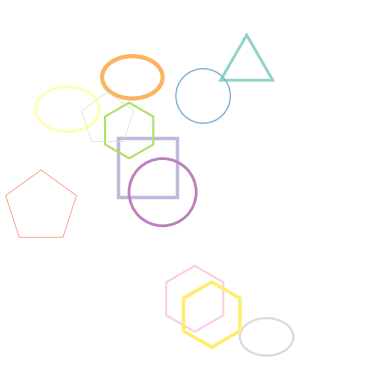[{"shape": "triangle", "thickness": 2, "radius": 0.39, "center": [0.641, 0.831]}, {"shape": "oval", "thickness": 2, "radius": 0.42, "center": [0.175, 0.716]}, {"shape": "square", "thickness": 2.5, "radius": 0.38, "center": [0.383, 0.565]}, {"shape": "pentagon", "thickness": 0.5, "radius": 0.48, "center": [0.107, 0.462]}, {"shape": "circle", "thickness": 1, "radius": 0.35, "center": [0.528, 0.751]}, {"shape": "oval", "thickness": 3, "radius": 0.39, "center": [0.344, 0.799]}, {"shape": "hexagon", "thickness": 1.5, "radius": 0.36, "center": [0.336, 0.661]}, {"shape": "hexagon", "thickness": 1.5, "radius": 0.43, "center": [0.506, 0.224]}, {"shape": "oval", "thickness": 1.5, "radius": 0.35, "center": [0.692, 0.125]}, {"shape": "circle", "thickness": 2, "radius": 0.44, "center": [0.422, 0.501]}, {"shape": "pentagon", "thickness": 0.5, "radius": 0.36, "center": [0.28, 0.69]}, {"shape": "hexagon", "thickness": 2.5, "radius": 0.42, "center": [0.55, 0.183]}]